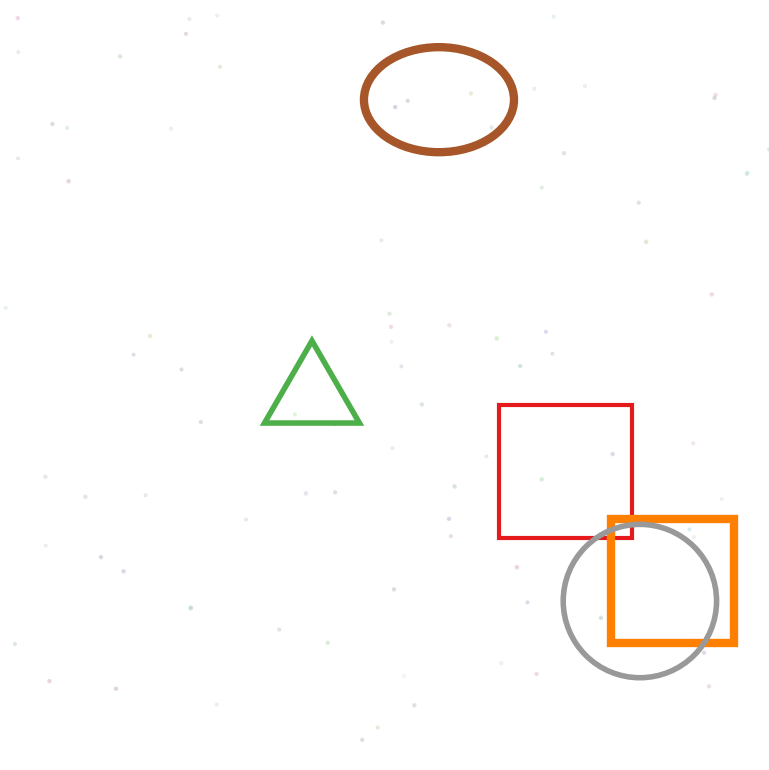[{"shape": "square", "thickness": 1.5, "radius": 0.43, "center": [0.735, 0.387]}, {"shape": "triangle", "thickness": 2, "radius": 0.36, "center": [0.405, 0.486]}, {"shape": "square", "thickness": 3, "radius": 0.4, "center": [0.873, 0.245]}, {"shape": "oval", "thickness": 3, "radius": 0.49, "center": [0.57, 0.871]}, {"shape": "circle", "thickness": 2, "radius": 0.5, "center": [0.831, 0.219]}]